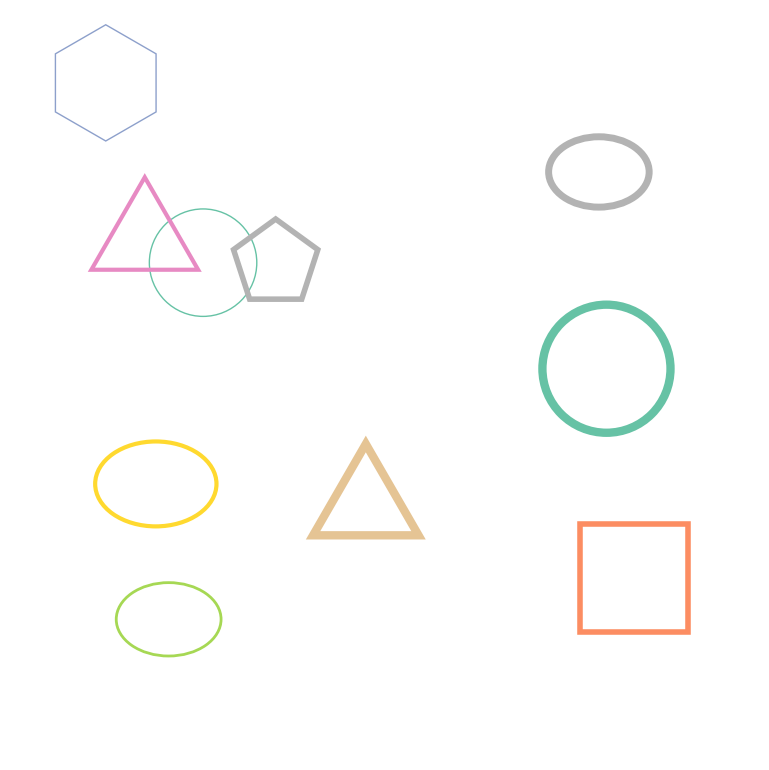[{"shape": "circle", "thickness": 3, "radius": 0.42, "center": [0.788, 0.521]}, {"shape": "circle", "thickness": 0.5, "radius": 0.35, "center": [0.264, 0.659]}, {"shape": "square", "thickness": 2, "radius": 0.35, "center": [0.824, 0.25]}, {"shape": "hexagon", "thickness": 0.5, "radius": 0.38, "center": [0.137, 0.892]}, {"shape": "triangle", "thickness": 1.5, "radius": 0.4, "center": [0.188, 0.69]}, {"shape": "oval", "thickness": 1, "radius": 0.34, "center": [0.219, 0.196]}, {"shape": "oval", "thickness": 1.5, "radius": 0.39, "center": [0.202, 0.372]}, {"shape": "triangle", "thickness": 3, "radius": 0.4, "center": [0.475, 0.344]}, {"shape": "pentagon", "thickness": 2, "radius": 0.29, "center": [0.358, 0.658]}, {"shape": "oval", "thickness": 2.5, "radius": 0.33, "center": [0.778, 0.777]}]